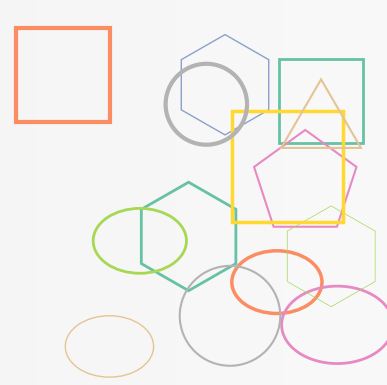[{"shape": "hexagon", "thickness": 2, "radius": 0.7, "center": [0.487, 0.386]}, {"shape": "square", "thickness": 2, "radius": 0.55, "center": [0.829, 0.738]}, {"shape": "square", "thickness": 3, "radius": 0.61, "center": [0.162, 0.805]}, {"shape": "oval", "thickness": 2.5, "radius": 0.58, "center": [0.715, 0.267]}, {"shape": "hexagon", "thickness": 1, "radius": 0.65, "center": [0.581, 0.78]}, {"shape": "oval", "thickness": 2, "radius": 0.72, "center": [0.87, 0.156]}, {"shape": "pentagon", "thickness": 1.5, "radius": 0.69, "center": [0.788, 0.523]}, {"shape": "oval", "thickness": 2, "radius": 0.6, "center": [0.361, 0.374]}, {"shape": "hexagon", "thickness": 0.5, "radius": 0.65, "center": [0.855, 0.334]}, {"shape": "square", "thickness": 2.5, "radius": 0.72, "center": [0.741, 0.567]}, {"shape": "oval", "thickness": 1, "radius": 0.57, "center": [0.282, 0.1]}, {"shape": "triangle", "thickness": 1.5, "radius": 0.59, "center": [0.829, 0.675]}, {"shape": "circle", "thickness": 1.5, "radius": 0.65, "center": [0.594, 0.18]}, {"shape": "circle", "thickness": 3, "radius": 0.53, "center": [0.532, 0.729]}]